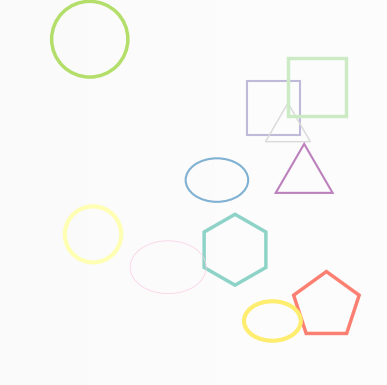[{"shape": "hexagon", "thickness": 2.5, "radius": 0.46, "center": [0.606, 0.351]}, {"shape": "circle", "thickness": 3, "radius": 0.36, "center": [0.24, 0.391]}, {"shape": "square", "thickness": 1.5, "radius": 0.34, "center": [0.706, 0.719]}, {"shape": "pentagon", "thickness": 2.5, "radius": 0.44, "center": [0.842, 0.206]}, {"shape": "oval", "thickness": 1.5, "radius": 0.4, "center": [0.56, 0.532]}, {"shape": "circle", "thickness": 2.5, "radius": 0.49, "center": [0.232, 0.898]}, {"shape": "oval", "thickness": 0.5, "radius": 0.49, "center": [0.434, 0.306]}, {"shape": "triangle", "thickness": 1, "radius": 0.33, "center": [0.743, 0.665]}, {"shape": "triangle", "thickness": 1.5, "radius": 0.42, "center": [0.785, 0.541]}, {"shape": "square", "thickness": 2.5, "radius": 0.38, "center": [0.819, 0.775]}, {"shape": "oval", "thickness": 3, "radius": 0.37, "center": [0.703, 0.166]}]